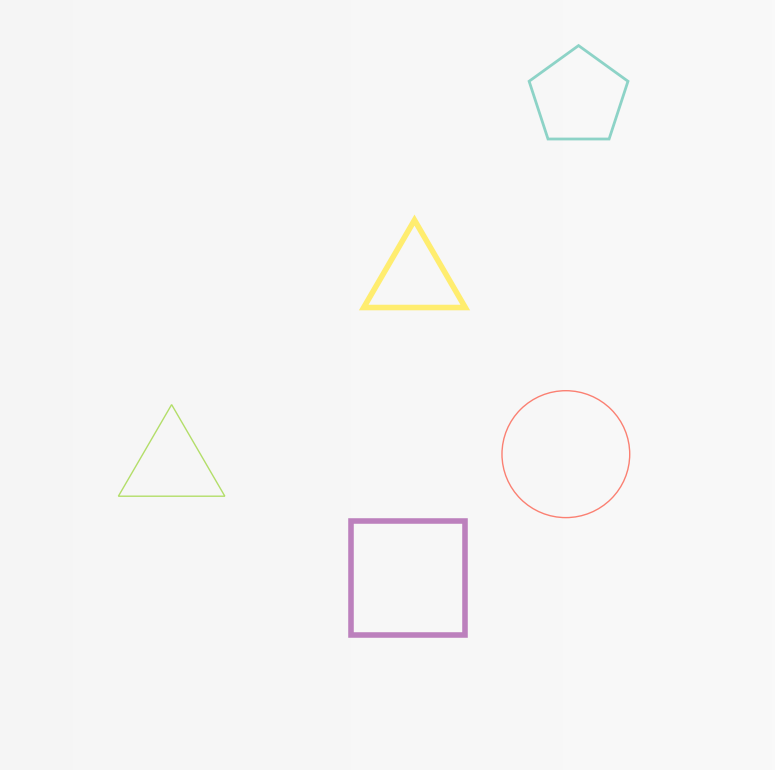[{"shape": "pentagon", "thickness": 1, "radius": 0.34, "center": [0.747, 0.874]}, {"shape": "circle", "thickness": 0.5, "radius": 0.41, "center": [0.73, 0.41]}, {"shape": "triangle", "thickness": 0.5, "radius": 0.4, "center": [0.221, 0.395]}, {"shape": "square", "thickness": 2, "radius": 0.37, "center": [0.526, 0.249]}, {"shape": "triangle", "thickness": 2, "radius": 0.38, "center": [0.535, 0.638]}]